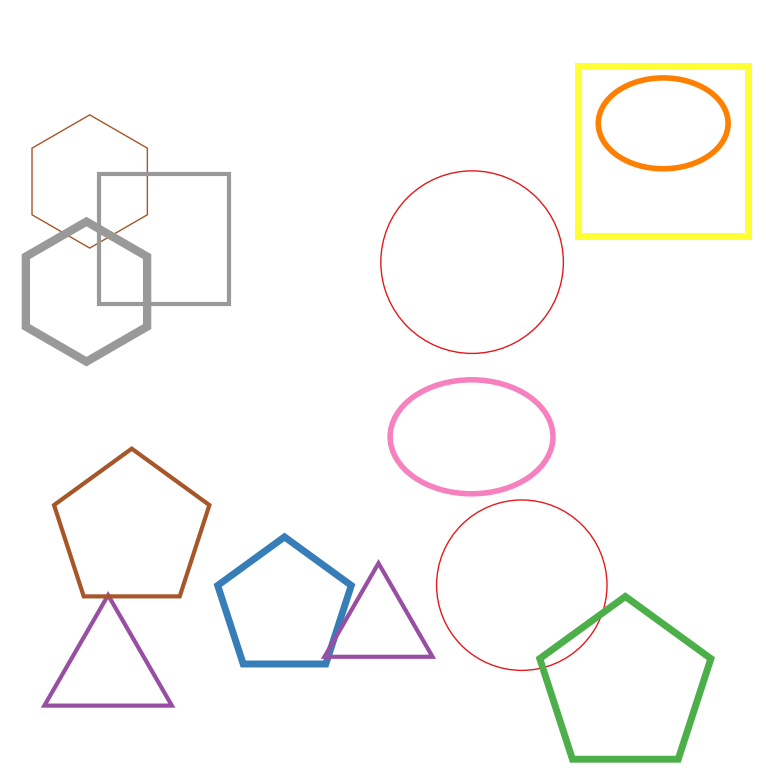[{"shape": "circle", "thickness": 0.5, "radius": 0.55, "center": [0.678, 0.24]}, {"shape": "circle", "thickness": 0.5, "radius": 0.59, "center": [0.613, 0.66]}, {"shape": "pentagon", "thickness": 2.5, "radius": 0.46, "center": [0.369, 0.211]}, {"shape": "pentagon", "thickness": 2.5, "radius": 0.58, "center": [0.812, 0.109]}, {"shape": "triangle", "thickness": 1.5, "radius": 0.48, "center": [0.14, 0.131]}, {"shape": "triangle", "thickness": 1.5, "radius": 0.41, "center": [0.492, 0.188]}, {"shape": "oval", "thickness": 2, "radius": 0.42, "center": [0.861, 0.84]}, {"shape": "square", "thickness": 2.5, "radius": 0.55, "center": [0.861, 0.804]}, {"shape": "hexagon", "thickness": 0.5, "radius": 0.43, "center": [0.116, 0.764]}, {"shape": "pentagon", "thickness": 1.5, "radius": 0.53, "center": [0.171, 0.311]}, {"shape": "oval", "thickness": 2, "radius": 0.53, "center": [0.612, 0.433]}, {"shape": "square", "thickness": 1.5, "radius": 0.42, "center": [0.213, 0.69]}, {"shape": "hexagon", "thickness": 3, "radius": 0.45, "center": [0.112, 0.621]}]